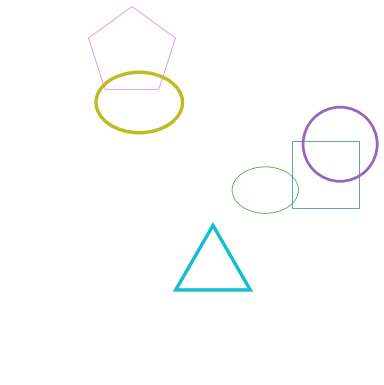[{"shape": "square", "thickness": 0.5, "radius": 0.44, "center": [0.845, 0.547]}, {"shape": "oval", "thickness": 0.5, "radius": 0.43, "center": [0.689, 0.506]}, {"shape": "circle", "thickness": 2, "radius": 0.48, "center": [0.883, 0.625]}, {"shape": "pentagon", "thickness": 0.5, "radius": 0.59, "center": [0.343, 0.864]}, {"shape": "oval", "thickness": 2.5, "radius": 0.56, "center": [0.362, 0.734]}, {"shape": "triangle", "thickness": 2.5, "radius": 0.56, "center": [0.553, 0.303]}]